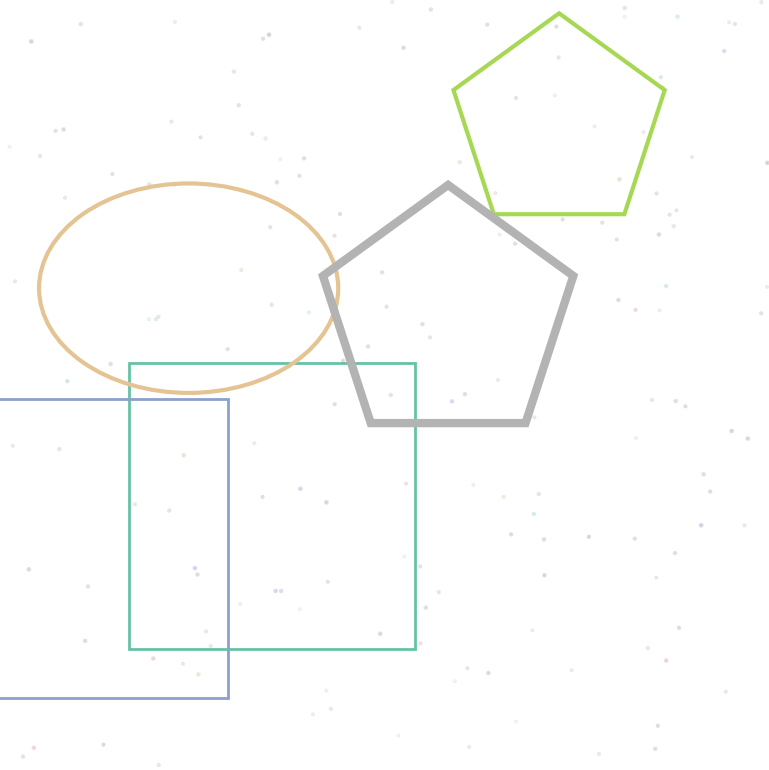[{"shape": "square", "thickness": 1, "radius": 0.93, "center": [0.353, 0.343]}, {"shape": "square", "thickness": 1, "radius": 0.97, "center": [0.102, 0.287]}, {"shape": "pentagon", "thickness": 1.5, "radius": 0.72, "center": [0.726, 0.838]}, {"shape": "oval", "thickness": 1.5, "radius": 0.97, "center": [0.245, 0.626]}, {"shape": "pentagon", "thickness": 3, "radius": 0.85, "center": [0.582, 0.589]}]